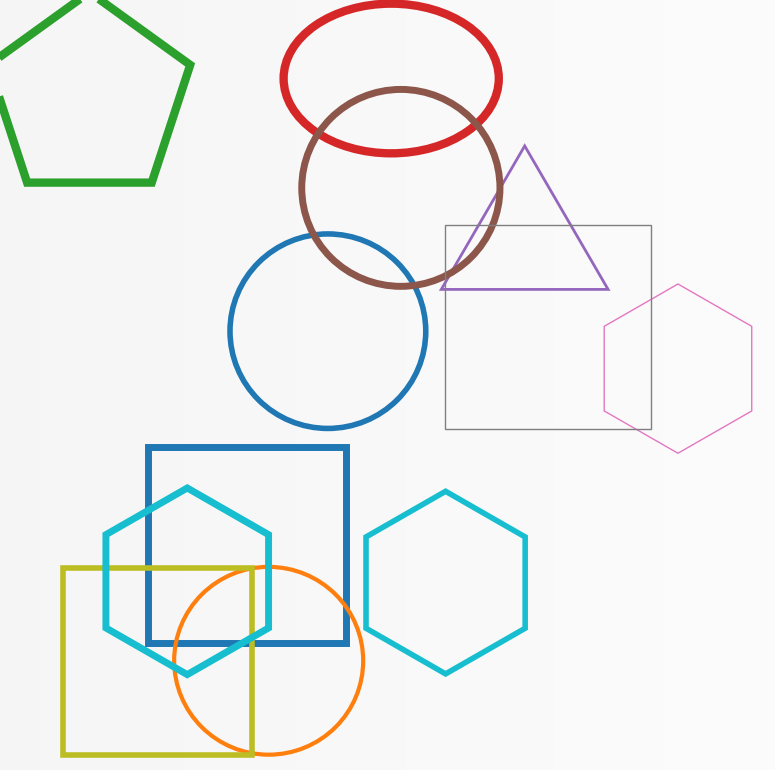[{"shape": "square", "thickness": 2.5, "radius": 0.64, "center": [0.319, 0.292]}, {"shape": "circle", "thickness": 2, "radius": 0.63, "center": [0.423, 0.57]}, {"shape": "circle", "thickness": 1.5, "radius": 0.61, "center": [0.347, 0.142]}, {"shape": "pentagon", "thickness": 3, "radius": 0.68, "center": [0.115, 0.873]}, {"shape": "oval", "thickness": 3, "radius": 0.69, "center": [0.505, 0.898]}, {"shape": "triangle", "thickness": 1, "radius": 0.62, "center": [0.677, 0.686]}, {"shape": "circle", "thickness": 2.5, "radius": 0.64, "center": [0.517, 0.756]}, {"shape": "hexagon", "thickness": 0.5, "radius": 0.55, "center": [0.875, 0.521]}, {"shape": "square", "thickness": 0.5, "radius": 0.66, "center": [0.707, 0.575]}, {"shape": "square", "thickness": 2, "radius": 0.61, "center": [0.203, 0.141]}, {"shape": "hexagon", "thickness": 2.5, "radius": 0.61, "center": [0.242, 0.245]}, {"shape": "hexagon", "thickness": 2, "radius": 0.59, "center": [0.575, 0.243]}]